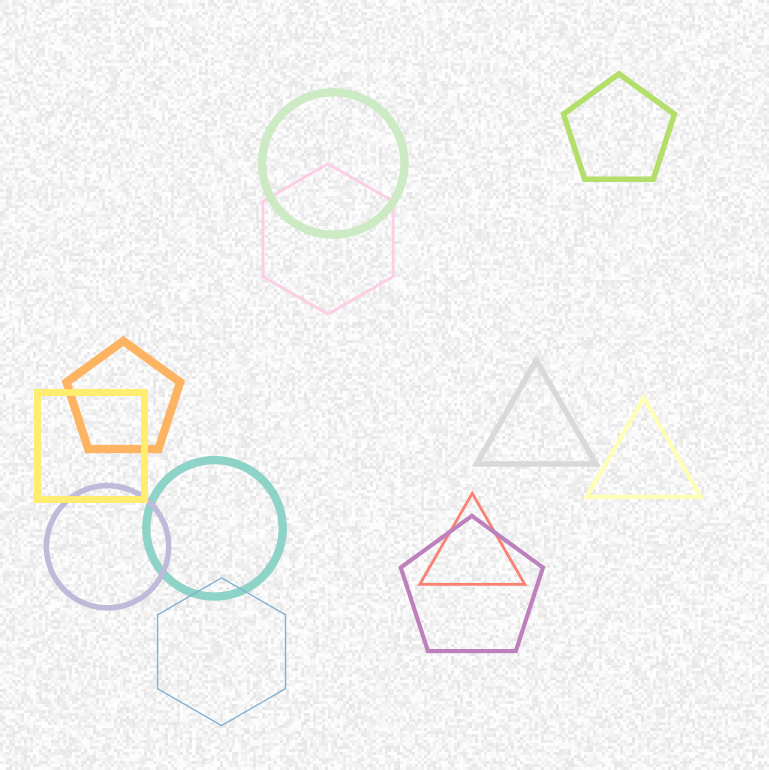[{"shape": "circle", "thickness": 3, "radius": 0.44, "center": [0.279, 0.314]}, {"shape": "triangle", "thickness": 1.5, "radius": 0.43, "center": [0.836, 0.398]}, {"shape": "circle", "thickness": 2, "radius": 0.4, "center": [0.14, 0.29]}, {"shape": "triangle", "thickness": 1, "radius": 0.39, "center": [0.613, 0.28]}, {"shape": "hexagon", "thickness": 0.5, "radius": 0.48, "center": [0.288, 0.154]}, {"shape": "pentagon", "thickness": 3, "radius": 0.39, "center": [0.16, 0.48]}, {"shape": "pentagon", "thickness": 2, "radius": 0.38, "center": [0.804, 0.828]}, {"shape": "hexagon", "thickness": 1, "radius": 0.49, "center": [0.426, 0.69]}, {"shape": "triangle", "thickness": 2, "radius": 0.45, "center": [0.697, 0.442]}, {"shape": "pentagon", "thickness": 1.5, "radius": 0.49, "center": [0.613, 0.233]}, {"shape": "circle", "thickness": 3, "radius": 0.46, "center": [0.433, 0.788]}, {"shape": "square", "thickness": 2.5, "radius": 0.35, "center": [0.117, 0.421]}]